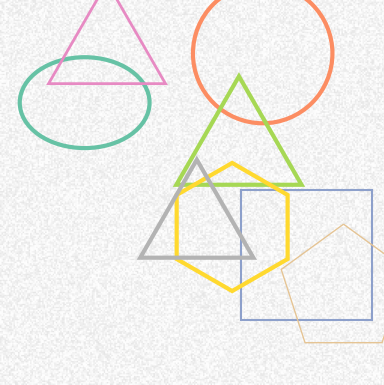[{"shape": "oval", "thickness": 3, "radius": 0.84, "center": [0.22, 0.733]}, {"shape": "circle", "thickness": 3, "radius": 0.91, "center": [0.682, 0.861]}, {"shape": "square", "thickness": 1.5, "radius": 0.85, "center": [0.796, 0.339]}, {"shape": "triangle", "thickness": 2, "radius": 0.88, "center": [0.278, 0.87]}, {"shape": "triangle", "thickness": 3, "radius": 0.94, "center": [0.621, 0.614]}, {"shape": "hexagon", "thickness": 3, "radius": 0.83, "center": [0.603, 0.41]}, {"shape": "pentagon", "thickness": 1, "radius": 0.85, "center": [0.892, 0.248]}, {"shape": "triangle", "thickness": 3, "radius": 0.85, "center": [0.511, 0.415]}]